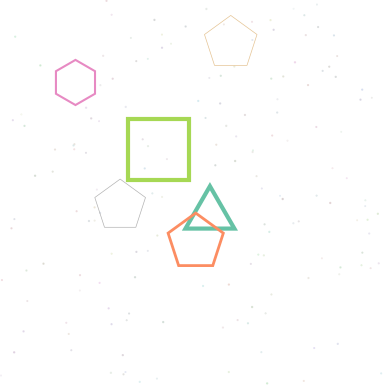[{"shape": "triangle", "thickness": 3, "radius": 0.37, "center": [0.545, 0.443]}, {"shape": "pentagon", "thickness": 2, "radius": 0.38, "center": [0.508, 0.371]}, {"shape": "hexagon", "thickness": 1.5, "radius": 0.29, "center": [0.196, 0.786]}, {"shape": "square", "thickness": 3, "radius": 0.4, "center": [0.412, 0.611]}, {"shape": "pentagon", "thickness": 0.5, "radius": 0.36, "center": [0.599, 0.888]}, {"shape": "pentagon", "thickness": 0.5, "radius": 0.35, "center": [0.312, 0.466]}]